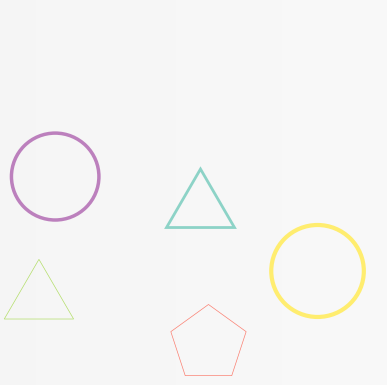[{"shape": "triangle", "thickness": 2, "radius": 0.51, "center": [0.517, 0.46]}, {"shape": "pentagon", "thickness": 0.5, "radius": 0.51, "center": [0.538, 0.107]}, {"shape": "triangle", "thickness": 0.5, "radius": 0.52, "center": [0.1, 0.223]}, {"shape": "circle", "thickness": 2.5, "radius": 0.56, "center": [0.142, 0.541]}, {"shape": "circle", "thickness": 3, "radius": 0.6, "center": [0.819, 0.296]}]